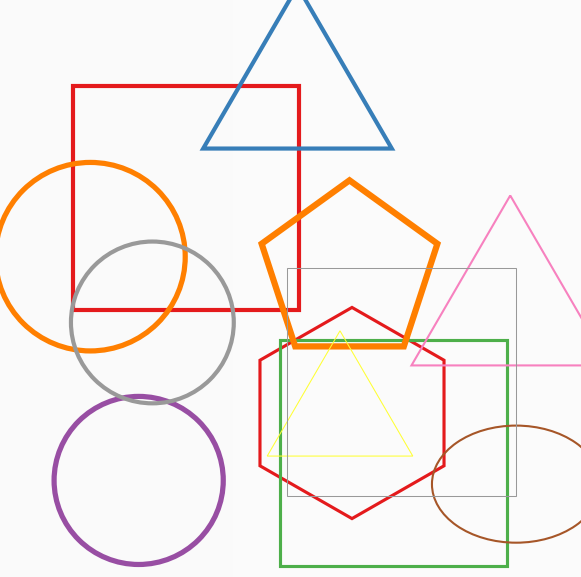[{"shape": "hexagon", "thickness": 1.5, "radius": 0.91, "center": [0.606, 0.284]}, {"shape": "square", "thickness": 2, "radius": 0.97, "center": [0.32, 0.656]}, {"shape": "triangle", "thickness": 2, "radius": 0.94, "center": [0.512, 0.836]}, {"shape": "square", "thickness": 1.5, "radius": 0.98, "center": [0.677, 0.214]}, {"shape": "circle", "thickness": 2.5, "radius": 0.73, "center": [0.239, 0.167]}, {"shape": "circle", "thickness": 2.5, "radius": 0.82, "center": [0.155, 0.555]}, {"shape": "pentagon", "thickness": 3, "radius": 0.79, "center": [0.601, 0.528]}, {"shape": "triangle", "thickness": 0.5, "radius": 0.72, "center": [0.585, 0.282]}, {"shape": "oval", "thickness": 1, "radius": 0.72, "center": [0.888, 0.161]}, {"shape": "triangle", "thickness": 1, "radius": 0.98, "center": [0.878, 0.464]}, {"shape": "square", "thickness": 0.5, "radius": 0.98, "center": [0.691, 0.337]}, {"shape": "circle", "thickness": 2, "radius": 0.7, "center": [0.262, 0.441]}]